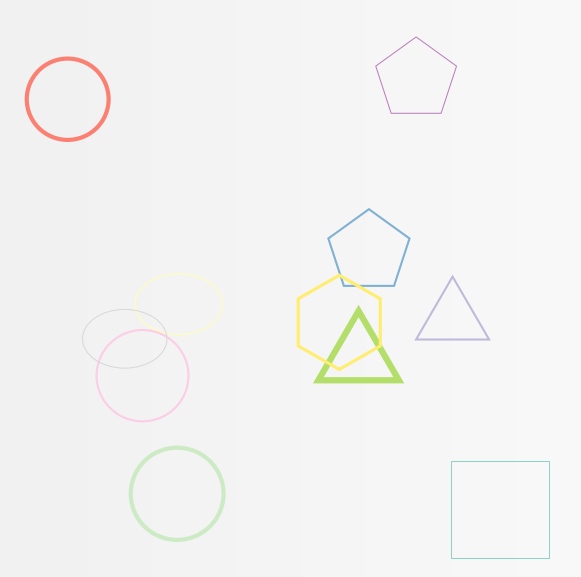[{"shape": "square", "thickness": 0.5, "radius": 0.42, "center": [0.861, 0.116]}, {"shape": "oval", "thickness": 0.5, "radius": 0.38, "center": [0.307, 0.472]}, {"shape": "triangle", "thickness": 1, "radius": 0.36, "center": [0.779, 0.448]}, {"shape": "circle", "thickness": 2, "radius": 0.35, "center": [0.116, 0.827]}, {"shape": "pentagon", "thickness": 1, "radius": 0.37, "center": [0.635, 0.563]}, {"shape": "triangle", "thickness": 3, "radius": 0.4, "center": [0.617, 0.381]}, {"shape": "circle", "thickness": 1, "radius": 0.4, "center": [0.245, 0.349]}, {"shape": "oval", "thickness": 0.5, "radius": 0.36, "center": [0.215, 0.412]}, {"shape": "pentagon", "thickness": 0.5, "radius": 0.37, "center": [0.716, 0.862]}, {"shape": "circle", "thickness": 2, "radius": 0.4, "center": [0.305, 0.144]}, {"shape": "hexagon", "thickness": 1.5, "radius": 0.41, "center": [0.584, 0.441]}]